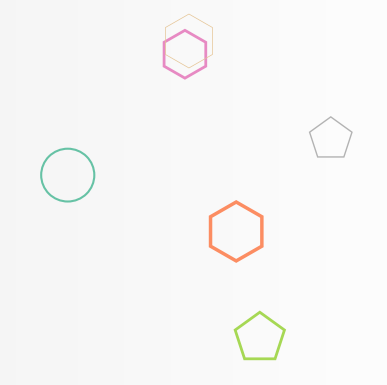[{"shape": "circle", "thickness": 1.5, "radius": 0.34, "center": [0.175, 0.545]}, {"shape": "hexagon", "thickness": 2.5, "radius": 0.38, "center": [0.61, 0.399]}, {"shape": "hexagon", "thickness": 2, "radius": 0.31, "center": [0.477, 0.859]}, {"shape": "pentagon", "thickness": 2, "radius": 0.33, "center": [0.67, 0.122]}, {"shape": "hexagon", "thickness": 0.5, "radius": 0.35, "center": [0.488, 0.894]}, {"shape": "pentagon", "thickness": 1, "radius": 0.29, "center": [0.854, 0.639]}]